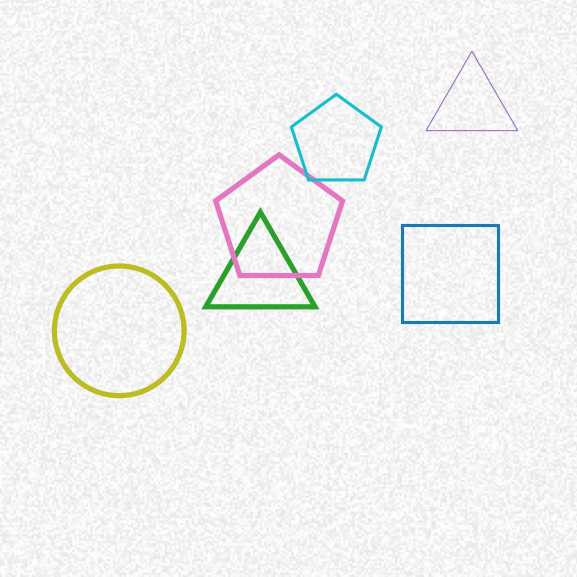[{"shape": "square", "thickness": 1.5, "radius": 0.42, "center": [0.779, 0.526]}, {"shape": "triangle", "thickness": 2.5, "radius": 0.55, "center": [0.451, 0.522]}, {"shape": "triangle", "thickness": 0.5, "radius": 0.46, "center": [0.817, 0.819]}, {"shape": "pentagon", "thickness": 2.5, "radius": 0.58, "center": [0.483, 0.616]}, {"shape": "circle", "thickness": 2.5, "radius": 0.56, "center": [0.206, 0.426]}, {"shape": "pentagon", "thickness": 1.5, "radius": 0.41, "center": [0.582, 0.754]}]